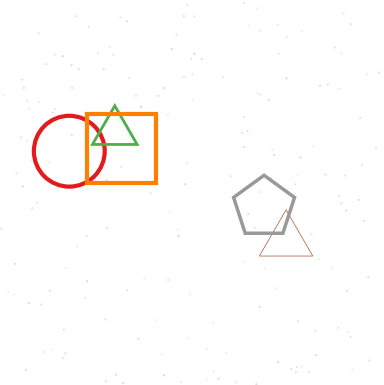[{"shape": "circle", "thickness": 3, "radius": 0.46, "center": [0.18, 0.607]}, {"shape": "triangle", "thickness": 2, "radius": 0.33, "center": [0.298, 0.658]}, {"shape": "square", "thickness": 3, "radius": 0.45, "center": [0.316, 0.614]}, {"shape": "triangle", "thickness": 0.5, "radius": 0.4, "center": [0.743, 0.375]}, {"shape": "pentagon", "thickness": 2.5, "radius": 0.42, "center": [0.686, 0.461]}]